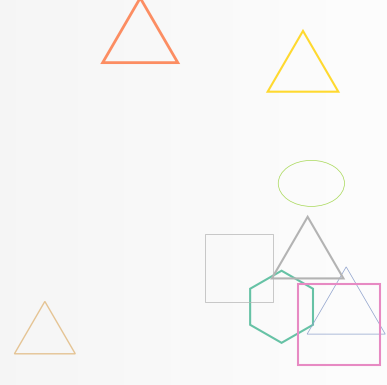[{"shape": "hexagon", "thickness": 1.5, "radius": 0.47, "center": [0.727, 0.203]}, {"shape": "triangle", "thickness": 2, "radius": 0.56, "center": [0.362, 0.893]}, {"shape": "triangle", "thickness": 0.5, "radius": 0.58, "center": [0.893, 0.19]}, {"shape": "square", "thickness": 1.5, "radius": 0.53, "center": [0.875, 0.157]}, {"shape": "oval", "thickness": 0.5, "radius": 0.43, "center": [0.804, 0.524]}, {"shape": "triangle", "thickness": 1.5, "radius": 0.53, "center": [0.782, 0.814]}, {"shape": "triangle", "thickness": 1, "radius": 0.45, "center": [0.116, 0.126]}, {"shape": "square", "thickness": 0.5, "radius": 0.44, "center": [0.617, 0.304]}, {"shape": "triangle", "thickness": 1.5, "radius": 0.53, "center": [0.794, 0.33]}]